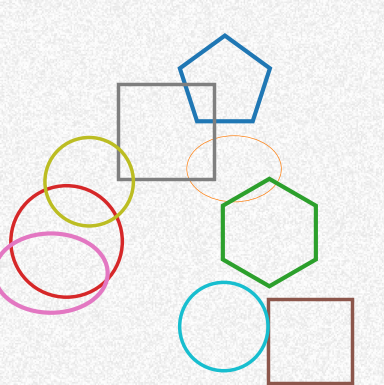[{"shape": "pentagon", "thickness": 3, "radius": 0.62, "center": [0.584, 0.785]}, {"shape": "oval", "thickness": 0.5, "radius": 0.61, "center": [0.608, 0.562]}, {"shape": "hexagon", "thickness": 3, "radius": 0.7, "center": [0.7, 0.396]}, {"shape": "circle", "thickness": 2.5, "radius": 0.72, "center": [0.173, 0.373]}, {"shape": "square", "thickness": 2.5, "radius": 0.55, "center": [0.806, 0.113]}, {"shape": "oval", "thickness": 3, "radius": 0.74, "center": [0.133, 0.291]}, {"shape": "square", "thickness": 2.5, "radius": 0.62, "center": [0.431, 0.659]}, {"shape": "circle", "thickness": 2.5, "radius": 0.57, "center": [0.232, 0.528]}, {"shape": "circle", "thickness": 2.5, "radius": 0.57, "center": [0.581, 0.152]}]